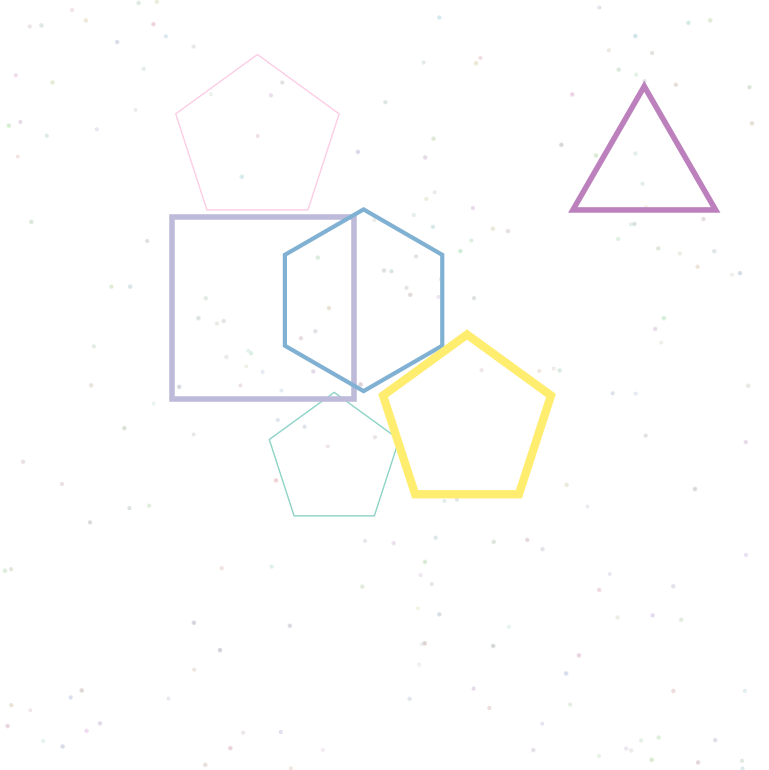[{"shape": "pentagon", "thickness": 0.5, "radius": 0.44, "center": [0.434, 0.402]}, {"shape": "square", "thickness": 2, "radius": 0.59, "center": [0.342, 0.6]}, {"shape": "hexagon", "thickness": 1.5, "radius": 0.59, "center": [0.472, 0.61]}, {"shape": "pentagon", "thickness": 0.5, "radius": 0.56, "center": [0.334, 0.818]}, {"shape": "triangle", "thickness": 2, "radius": 0.54, "center": [0.837, 0.781]}, {"shape": "pentagon", "thickness": 3, "radius": 0.57, "center": [0.607, 0.451]}]